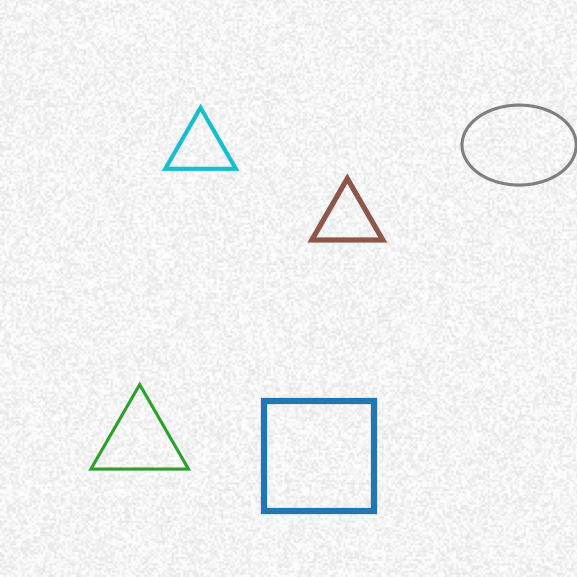[{"shape": "square", "thickness": 3, "radius": 0.48, "center": [0.553, 0.209]}, {"shape": "triangle", "thickness": 1.5, "radius": 0.49, "center": [0.242, 0.236]}, {"shape": "triangle", "thickness": 2.5, "radius": 0.35, "center": [0.601, 0.619]}, {"shape": "oval", "thickness": 1.5, "radius": 0.49, "center": [0.899, 0.748]}, {"shape": "triangle", "thickness": 2, "radius": 0.35, "center": [0.347, 0.742]}]